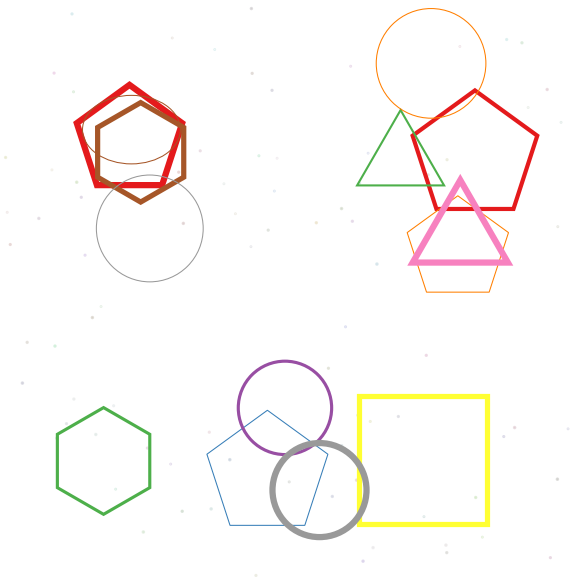[{"shape": "pentagon", "thickness": 2, "radius": 0.57, "center": [0.822, 0.729]}, {"shape": "pentagon", "thickness": 3, "radius": 0.48, "center": [0.224, 0.756]}, {"shape": "pentagon", "thickness": 0.5, "radius": 0.55, "center": [0.463, 0.179]}, {"shape": "hexagon", "thickness": 1.5, "radius": 0.46, "center": [0.179, 0.201]}, {"shape": "triangle", "thickness": 1, "radius": 0.43, "center": [0.694, 0.722]}, {"shape": "circle", "thickness": 1.5, "radius": 0.4, "center": [0.493, 0.293]}, {"shape": "circle", "thickness": 0.5, "radius": 0.47, "center": [0.746, 0.889]}, {"shape": "pentagon", "thickness": 0.5, "radius": 0.46, "center": [0.793, 0.568]}, {"shape": "square", "thickness": 2.5, "radius": 0.55, "center": [0.732, 0.203]}, {"shape": "oval", "thickness": 0.5, "radius": 0.42, "center": [0.228, 0.775]}, {"shape": "hexagon", "thickness": 2.5, "radius": 0.43, "center": [0.244, 0.735]}, {"shape": "triangle", "thickness": 3, "radius": 0.48, "center": [0.797, 0.592]}, {"shape": "circle", "thickness": 0.5, "radius": 0.46, "center": [0.259, 0.604]}, {"shape": "circle", "thickness": 3, "radius": 0.41, "center": [0.553, 0.151]}]